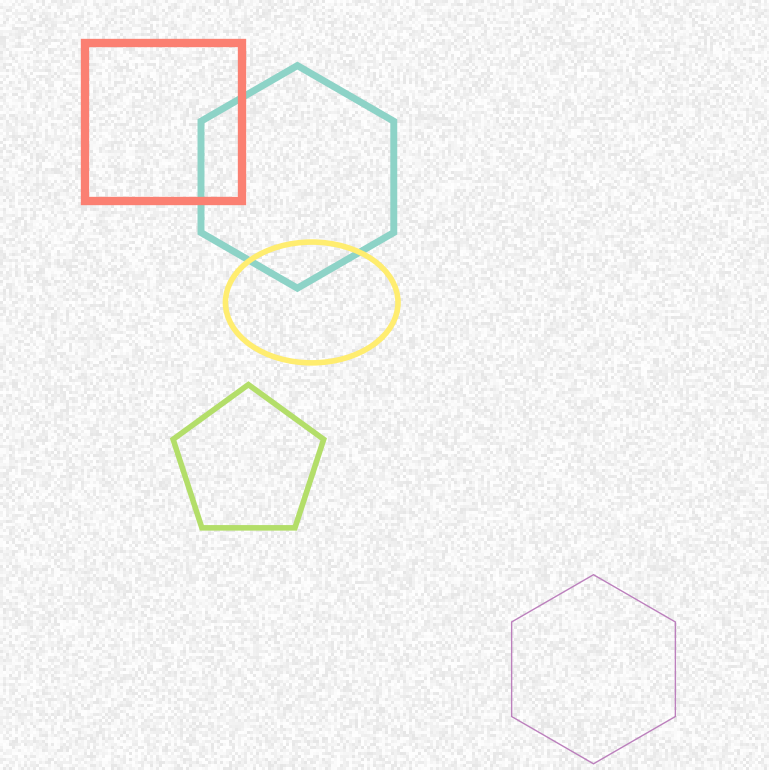[{"shape": "hexagon", "thickness": 2.5, "radius": 0.72, "center": [0.386, 0.77]}, {"shape": "square", "thickness": 3, "radius": 0.51, "center": [0.212, 0.841]}, {"shape": "pentagon", "thickness": 2, "radius": 0.51, "center": [0.323, 0.398]}, {"shape": "hexagon", "thickness": 0.5, "radius": 0.61, "center": [0.771, 0.131]}, {"shape": "oval", "thickness": 2, "radius": 0.56, "center": [0.405, 0.607]}]